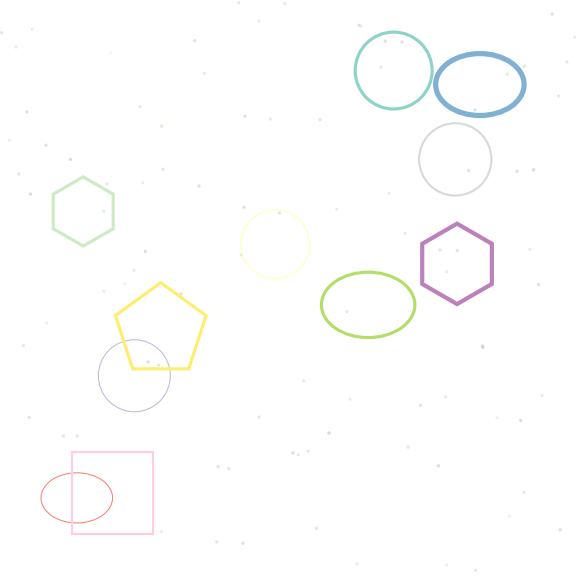[{"shape": "circle", "thickness": 1.5, "radius": 0.33, "center": [0.682, 0.877]}, {"shape": "circle", "thickness": 0.5, "radius": 0.3, "center": [0.476, 0.576]}, {"shape": "circle", "thickness": 0.5, "radius": 0.31, "center": [0.233, 0.348]}, {"shape": "oval", "thickness": 0.5, "radius": 0.31, "center": [0.133, 0.137]}, {"shape": "oval", "thickness": 2.5, "radius": 0.38, "center": [0.831, 0.853]}, {"shape": "oval", "thickness": 1.5, "radius": 0.4, "center": [0.637, 0.471]}, {"shape": "square", "thickness": 1, "radius": 0.35, "center": [0.195, 0.145]}, {"shape": "circle", "thickness": 1, "radius": 0.31, "center": [0.788, 0.723]}, {"shape": "hexagon", "thickness": 2, "radius": 0.35, "center": [0.791, 0.542]}, {"shape": "hexagon", "thickness": 1.5, "radius": 0.3, "center": [0.144, 0.633]}, {"shape": "pentagon", "thickness": 1.5, "radius": 0.41, "center": [0.278, 0.427]}]